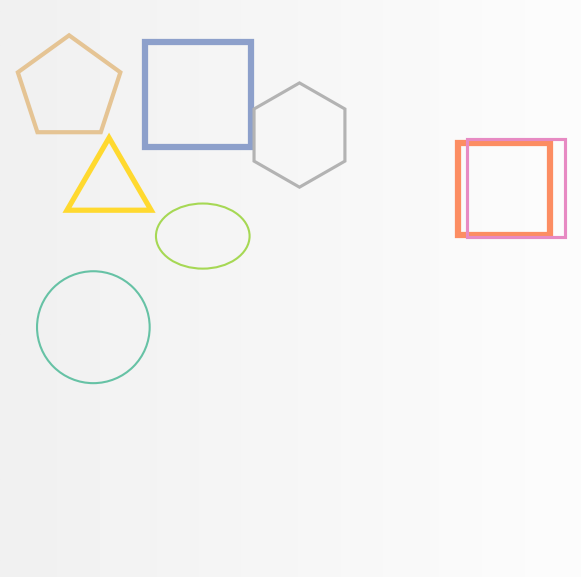[{"shape": "circle", "thickness": 1, "radius": 0.48, "center": [0.161, 0.433]}, {"shape": "square", "thickness": 3, "radius": 0.4, "center": [0.867, 0.672]}, {"shape": "square", "thickness": 3, "radius": 0.46, "center": [0.341, 0.835]}, {"shape": "square", "thickness": 1.5, "radius": 0.42, "center": [0.888, 0.674]}, {"shape": "oval", "thickness": 1, "radius": 0.4, "center": [0.349, 0.59]}, {"shape": "triangle", "thickness": 2.5, "radius": 0.42, "center": [0.188, 0.677]}, {"shape": "pentagon", "thickness": 2, "radius": 0.46, "center": [0.119, 0.845]}, {"shape": "hexagon", "thickness": 1.5, "radius": 0.45, "center": [0.515, 0.765]}]